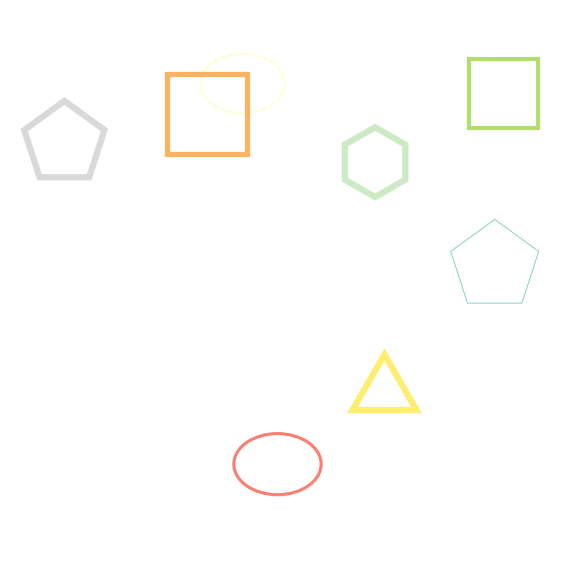[{"shape": "pentagon", "thickness": 0.5, "radius": 0.4, "center": [0.857, 0.539]}, {"shape": "oval", "thickness": 0.5, "radius": 0.37, "center": [0.42, 0.855]}, {"shape": "oval", "thickness": 1.5, "radius": 0.38, "center": [0.48, 0.195]}, {"shape": "square", "thickness": 2.5, "radius": 0.35, "center": [0.358, 0.802]}, {"shape": "square", "thickness": 2, "radius": 0.3, "center": [0.872, 0.837]}, {"shape": "pentagon", "thickness": 3, "radius": 0.37, "center": [0.111, 0.751]}, {"shape": "hexagon", "thickness": 3, "radius": 0.3, "center": [0.649, 0.718]}, {"shape": "triangle", "thickness": 3, "radius": 0.32, "center": [0.666, 0.321]}]